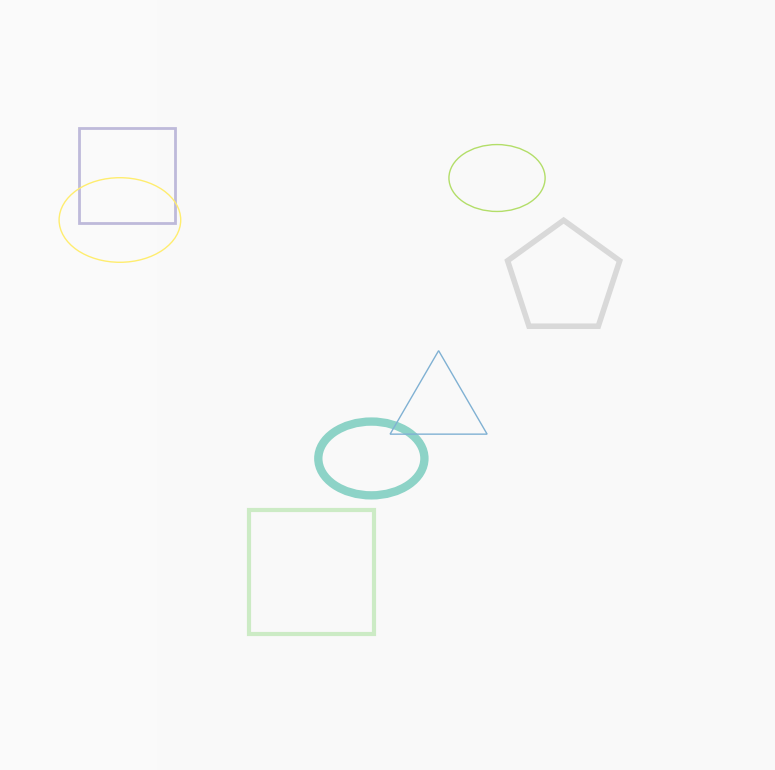[{"shape": "oval", "thickness": 3, "radius": 0.34, "center": [0.479, 0.405]}, {"shape": "square", "thickness": 1, "radius": 0.31, "center": [0.164, 0.772]}, {"shape": "triangle", "thickness": 0.5, "radius": 0.36, "center": [0.566, 0.472]}, {"shape": "oval", "thickness": 0.5, "radius": 0.31, "center": [0.641, 0.769]}, {"shape": "pentagon", "thickness": 2, "radius": 0.38, "center": [0.727, 0.638]}, {"shape": "square", "thickness": 1.5, "radius": 0.4, "center": [0.402, 0.258]}, {"shape": "oval", "thickness": 0.5, "radius": 0.39, "center": [0.155, 0.714]}]